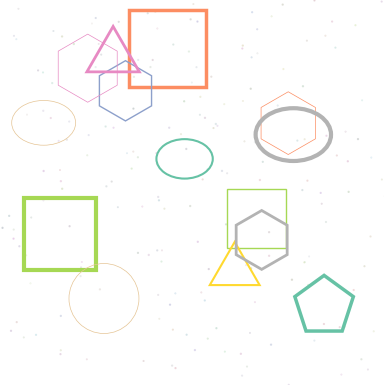[{"shape": "pentagon", "thickness": 2.5, "radius": 0.4, "center": [0.842, 0.205]}, {"shape": "oval", "thickness": 1.5, "radius": 0.37, "center": [0.479, 0.587]}, {"shape": "square", "thickness": 2.5, "radius": 0.5, "center": [0.435, 0.875]}, {"shape": "hexagon", "thickness": 0.5, "radius": 0.41, "center": [0.749, 0.68]}, {"shape": "hexagon", "thickness": 1, "radius": 0.39, "center": [0.326, 0.764]}, {"shape": "triangle", "thickness": 2, "radius": 0.39, "center": [0.294, 0.853]}, {"shape": "hexagon", "thickness": 0.5, "radius": 0.44, "center": [0.228, 0.823]}, {"shape": "square", "thickness": 3, "radius": 0.47, "center": [0.156, 0.392]}, {"shape": "square", "thickness": 1, "radius": 0.38, "center": [0.666, 0.433]}, {"shape": "triangle", "thickness": 1.5, "radius": 0.37, "center": [0.61, 0.297]}, {"shape": "oval", "thickness": 0.5, "radius": 0.42, "center": [0.113, 0.681]}, {"shape": "circle", "thickness": 0.5, "radius": 0.45, "center": [0.27, 0.225]}, {"shape": "hexagon", "thickness": 2, "radius": 0.38, "center": [0.68, 0.377]}, {"shape": "oval", "thickness": 3, "radius": 0.49, "center": [0.762, 0.65]}]